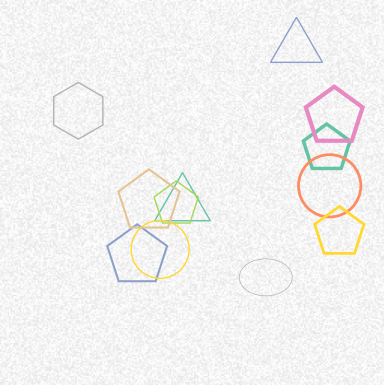[{"shape": "pentagon", "thickness": 2.5, "radius": 0.32, "center": [0.849, 0.614]}, {"shape": "triangle", "thickness": 1, "radius": 0.42, "center": [0.474, 0.468]}, {"shape": "circle", "thickness": 2, "radius": 0.4, "center": [0.856, 0.517]}, {"shape": "pentagon", "thickness": 1.5, "radius": 0.41, "center": [0.356, 0.336]}, {"shape": "triangle", "thickness": 1, "radius": 0.39, "center": [0.77, 0.877]}, {"shape": "pentagon", "thickness": 3, "radius": 0.39, "center": [0.868, 0.697]}, {"shape": "pentagon", "thickness": 1, "radius": 0.3, "center": [0.458, 0.47]}, {"shape": "circle", "thickness": 1, "radius": 0.38, "center": [0.416, 0.352]}, {"shape": "pentagon", "thickness": 2, "radius": 0.34, "center": [0.881, 0.397]}, {"shape": "pentagon", "thickness": 1.5, "radius": 0.42, "center": [0.387, 0.477]}, {"shape": "hexagon", "thickness": 1, "radius": 0.37, "center": [0.203, 0.712]}, {"shape": "oval", "thickness": 0.5, "radius": 0.34, "center": [0.69, 0.28]}]